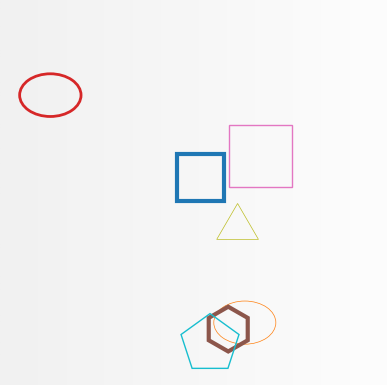[{"shape": "square", "thickness": 3, "radius": 0.31, "center": [0.517, 0.54]}, {"shape": "oval", "thickness": 0.5, "radius": 0.4, "center": [0.632, 0.162]}, {"shape": "oval", "thickness": 2, "radius": 0.4, "center": [0.13, 0.753]}, {"shape": "hexagon", "thickness": 3, "radius": 0.29, "center": [0.589, 0.145]}, {"shape": "square", "thickness": 1, "radius": 0.4, "center": [0.672, 0.595]}, {"shape": "triangle", "thickness": 0.5, "radius": 0.31, "center": [0.613, 0.409]}, {"shape": "pentagon", "thickness": 1, "radius": 0.39, "center": [0.542, 0.107]}]